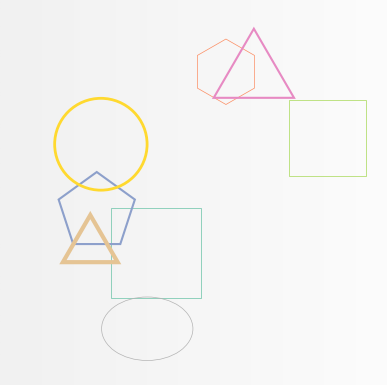[{"shape": "square", "thickness": 0.5, "radius": 0.58, "center": [0.403, 0.343]}, {"shape": "hexagon", "thickness": 0.5, "radius": 0.42, "center": [0.583, 0.814]}, {"shape": "pentagon", "thickness": 1.5, "radius": 0.52, "center": [0.25, 0.45]}, {"shape": "triangle", "thickness": 1.5, "radius": 0.6, "center": [0.655, 0.806]}, {"shape": "square", "thickness": 0.5, "radius": 0.5, "center": [0.844, 0.642]}, {"shape": "circle", "thickness": 2, "radius": 0.6, "center": [0.26, 0.625]}, {"shape": "triangle", "thickness": 3, "radius": 0.41, "center": [0.233, 0.36]}, {"shape": "oval", "thickness": 0.5, "radius": 0.59, "center": [0.38, 0.146]}]